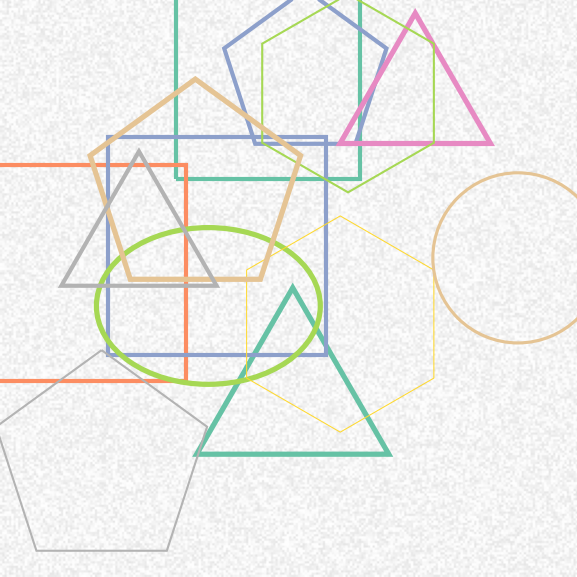[{"shape": "square", "thickness": 2, "radius": 0.79, "center": [0.464, 0.848]}, {"shape": "triangle", "thickness": 2.5, "radius": 0.96, "center": [0.507, 0.309]}, {"shape": "square", "thickness": 2, "radius": 0.93, "center": [0.136, 0.527]}, {"shape": "square", "thickness": 2, "radius": 0.94, "center": [0.376, 0.573]}, {"shape": "pentagon", "thickness": 2, "radius": 0.74, "center": [0.529, 0.87]}, {"shape": "triangle", "thickness": 2.5, "radius": 0.75, "center": [0.719, 0.826]}, {"shape": "hexagon", "thickness": 1, "radius": 0.86, "center": [0.603, 0.838]}, {"shape": "oval", "thickness": 2.5, "radius": 0.97, "center": [0.361, 0.469]}, {"shape": "hexagon", "thickness": 0.5, "radius": 0.94, "center": [0.589, 0.438]}, {"shape": "circle", "thickness": 1.5, "radius": 0.74, "center": [0.897, 0.553]}, {"shape": "pentagon", "thickness": 2.5, "radius": 0.96, "center": [0.338, 0.671]}, {"shape": "triangle", "thickness": 2, "radius": 0.78, "center": [0.241, 0.582]}, {"shape": "pentagon", "thickness": 1, "radius": 0.96, "center": [0.176, 0.201]}]